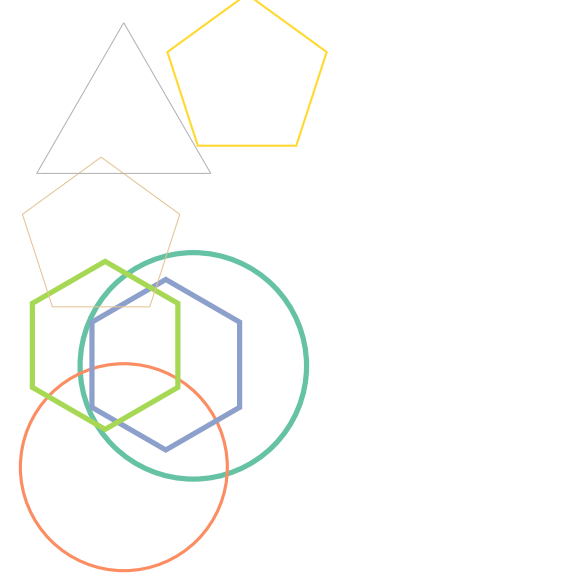[{"shape": "circle", "thickness": 2.5, "radius": 0.98, "center": [0.335, 0.366]}, {"shape": "circle", "thickness": 1.5, "radius": 0.9, "center": [0.214, 0.19]}, {"shape": "hexagon", "thickness": 2.5, "radius": 0.74, "center": [0.287, 0.368]}, {"shape": "hexagon", "thickness": 2.5, "radius": 0.73, "center": [0.182, 0.401]}, {"shape": "pentagon", "thickness": 1, "radius": 0.73, "center": [0.428, 0.864]}, {"shape": "pentagon", "thickness": 0.5, "radius": 0.72, "center": [0.175, 0.584]}, {"shape": "triangle", "thickness": 0.5, "radius": 0.87, "center": [0.214, 0.786]}]